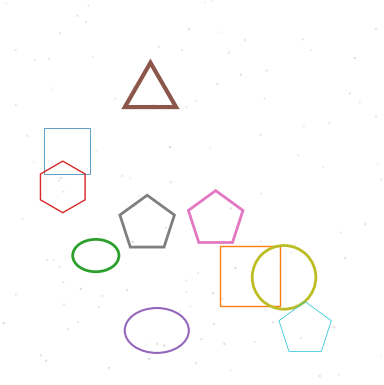[{"shape": "square", "thickness": 0.5, "radius": 0.3, "center": [0.175, 0.607]}, {"shape": "square", "thickness": 1, "radius": 0.39, "center": [0.65, 0.283]}, {"shape": "oval", "thickness": 2, "radius": 0.3, "center": [0.249, 0.336]}, {"shape": "hexagon", "thickness": 1, "radius": 0.33, "center": [0.163, 0.515]}, {"shape": "oval", "thickness": 1.5, "radius": 0.42, "center": [0.407, 0.142]}, {"shape": "triangle", "thickness": 3, "radius": 0.38, "center": [0.391, 0.76]}, {"shape": "pentagon", "thickness": 2, "radius": 0.37, "center": [0.56, 0.43]}, {"shape": "pentagon", "thickness": 2, "radius": 0.37, "center": [0.382, 0.418]}, {"shape": "circle", "thickness": 2, "radius": 0.41, "center": [0.738, 0.28]}, {"shape": "pentagon", "thickness": 0.5, "radius": 0.36, "center": [0.793, 0.145]}]